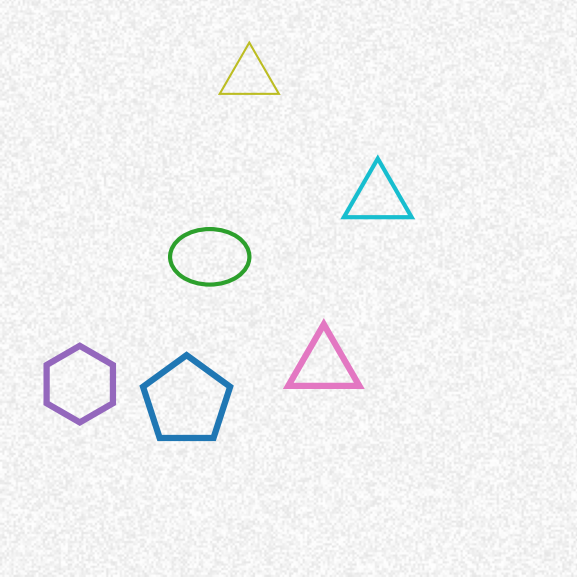[{"shape": "pentagon", "thickness": 3, "radius": 0.4, "center": [0.323, 0.305]}, {"shape": "oval", "thickness": 2, "radius": 0.34, "center": [0.363, 0.554]}, {"shape": "hexagon", "thickness": 3, "radius": 0.33, "center": [0.138, 0.334]}, {"shape": "triangle", "thickness": 3, "radius": 0.36, "center": [0.561, 0.366]}, {"shape": "triangle", "thickness": 1, "radius": 0.3, "center": [0.432, 0.866]}, {"shape": "triangle", "thickness": 2, "radius": 0.34, "center": [0.654, 0.657]}]